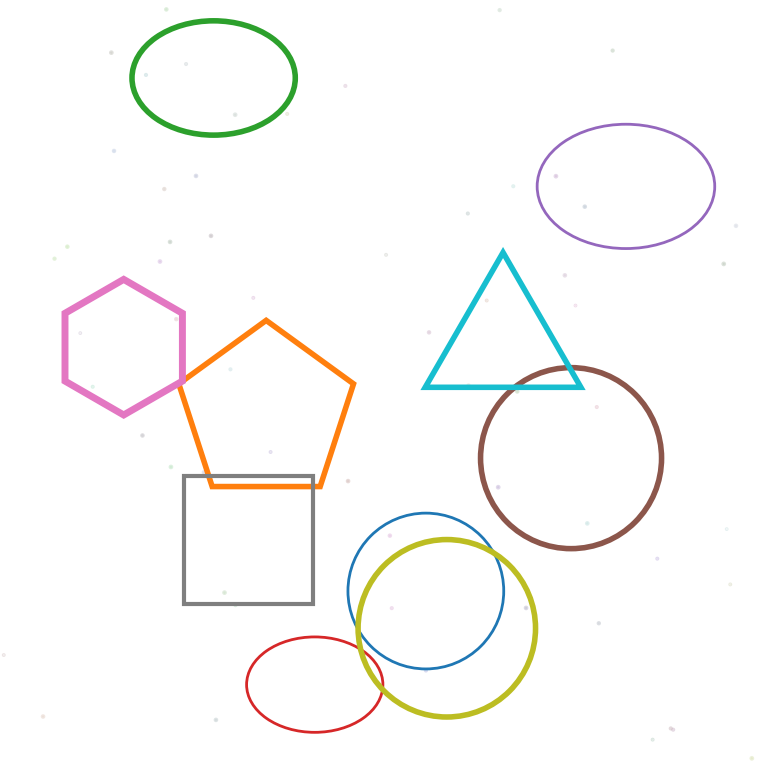[{"shape": "circle", "thickness": 1, "radius": 0.51, "center": [0.553, 0.232]}, {"shape": "pentagon", "thickness": 2, "radius": 0.6, "center": [0.346, 0.465]}, {"shape": "oval", "thickness": 2, "radius": 0.53, "center": [0.277, 0.899]}, {"shape": "oval", "thickness": 1, "radius": 0.44, "center": [0.409, 0.111]}, {"shape": "oval", "thickness": 1, "radius": 0.58, "center": [0.813, 0.758]}, {"shape": "circle", "thickness": 2, "radius": 0.59, "center": [0.742, 0.405]}, {"shape": "hexagon", "thickness": 2.5, "radius": 0.44, "center": [0.161, 0.549]}, {"shape": "square", "thickness": 1.5, "radius": 0.42, "center": [0.323, 0.299]}, {"shape": "circle", "thickness": 2, "radius": 0.58, "center": [0.58, 0.184]}, {"shape": "triangle", "thickness": 2, "radius": 0.58, "center": [0.653, 0.555]}]